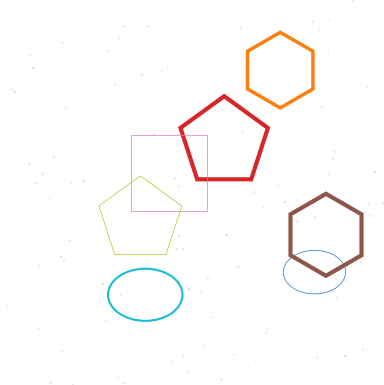[{"shape": "oval", "thickness": 0.5, "radius": 0.4, "center": [0.817, 0.293]}, {"shape": "hexagon", "thickness": 2.5, "radius": 0.49, "center": [0.728, 0.818]}, {"shape": "pentagon", "thickness": 3, "radius": 0.6, "center": [0.582, 0.631]}, {"shape": "hexagon", "thickness": 3, "radius": 0.53, "center": [0.847, 0.39]}, {"shape": "square", "thickness": 0.5, "radius": 0.49, "center": [0.439, 0.551]}, {"shape": "pentagon", "thickness": 0.5, "radius": 0.57, "center": [0.365, 0.43]}, {"shape": "oval", "thickness": 1.5, "radius": 0.48, "center": [0.377, 0.234]}]